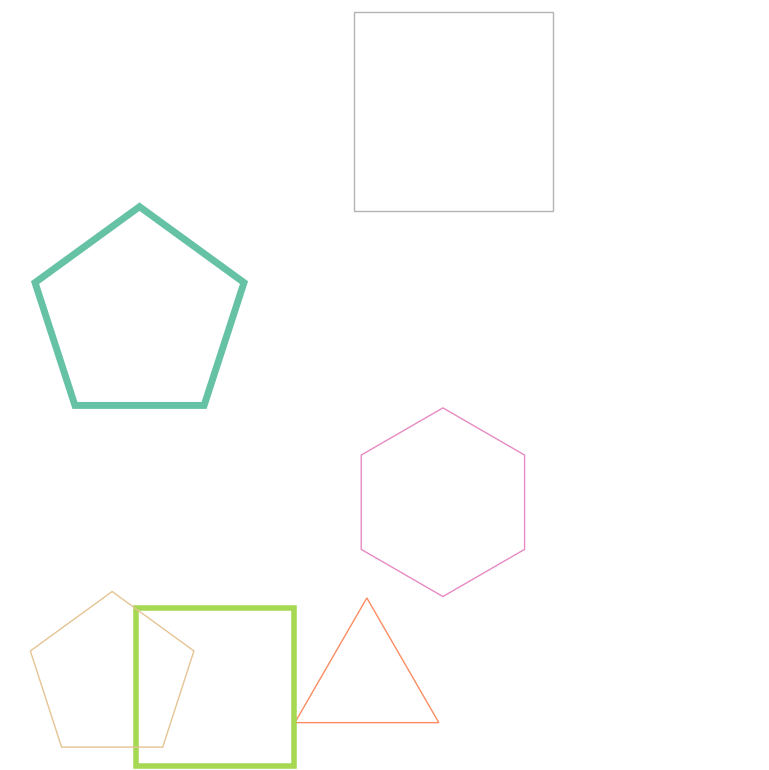[{"shape": "pentagon", "thickness": 2.5, "radius": 0.71, "center": [0.181, 0.589]}, {"shape": "triangle", "thickness": 0.5, "radius": 0.54, "center": [0.476, 0.115]}, {"shape": "hexagon", "thickness": 0.5, "radius": 0.61, "center": [0.575, 0.348]}, {"shape": "square", "thickness": 2, "radius": 0.51, "center": [0.279, 0.108]}, {"shape": "pentagon", "thickness": 0.5, "radius": 0.56, "center": [0.146, 0.12]}, {"shape": "square", "thickness": 0.5, "radius": 0.65, "center": [0.589, 0.855]}]